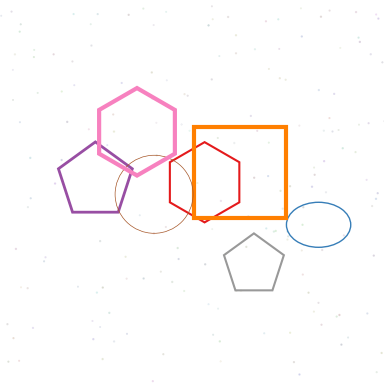[{"shape": "hexagon", "thickness": 1.5, "radius": 0.52, "center": [0.531, 0.527]}, {"shape": "oval", "thickness": 1, "radius": 0.42, "center": [0.828, 0.416]}, {"shape": "pentagon", "thickness": 2, "radius": 0.5, "center": [0.248, 0.53]}, {"shape": "square", "thickness": 3, "radius": 0.59, "center": [0.623, 0.552]}, {"shape": "circle", "thickness": 0.5, "radius": 0.51, "center": [0.4, 0.495]}, {"shape": "hexagon", "thickness": 3, "radius": 0.57, "center": [0.356, 0.658]}, {"shape": "pentagon", "thickness": 1.5, "radius": 0.41, "center": [0.66, 0.312]}]